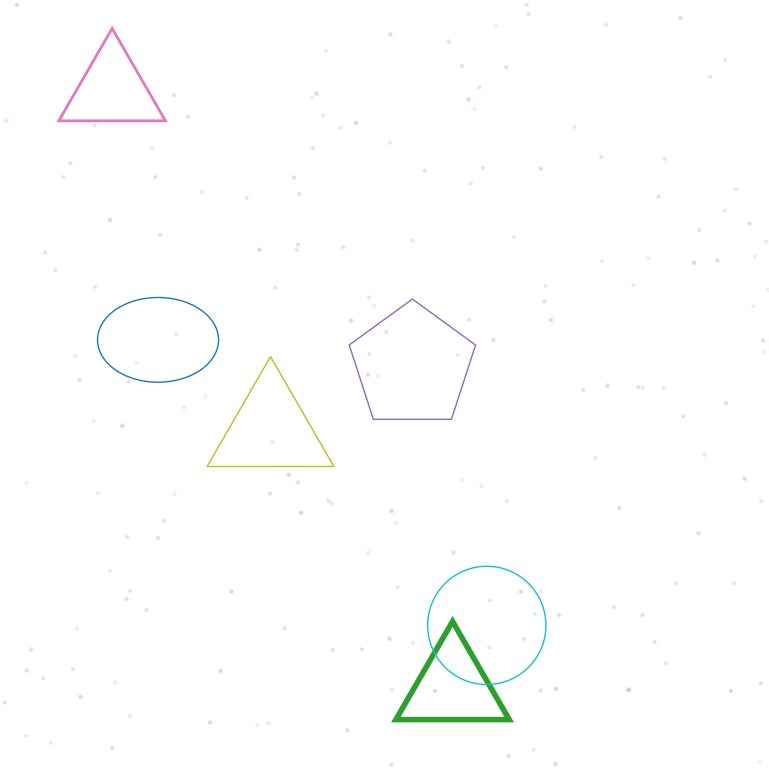[{"shape": "oval", "thickness": 0.5, "radius": 0.39, "center": [0.205, 0.559]}, {"shape": "triangle", "thickness": 2, "radius": 0.42, "center": [0.588, 0.108]}, {"shape": "pentagon", "thickness": 0.5, "radius": 0.43, "center": [0.536, 0.525]}, {"shape": "triangle", "thickness": 1, "radius": 0.4, "center": [0.146, 0.883]}, {"shape": "triangle", "thickness": 0.5, "radius": 0.48, "center": [0.351, 0.442]}, {"shape": "circle", "thickness": 0.5, "radius": 0.38, "center": [0.632, 0.188]}]